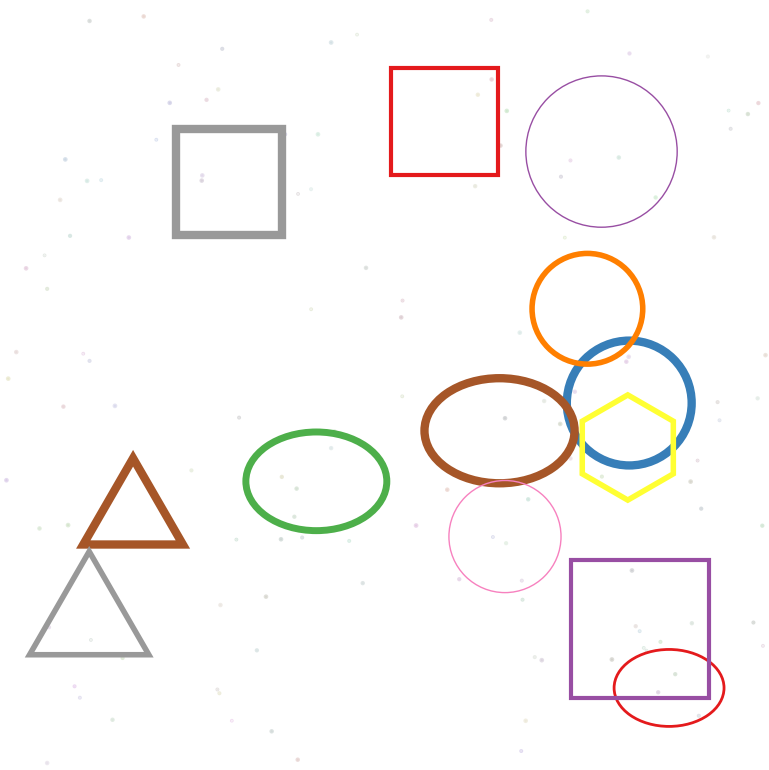[{"shape": "square", "thickness": 1.5, "radius": 0.35, "center": [0.577, 0.843]}, {"shape": "oval", "thickness": 1, "radius": 0.36, "center": [0.869, 0.107]}, {"shape": "circle", "thickness": 3, "radius": 0.41, "center": [0.817, 0.477]}, {"shape": "oval", "thickness": 2.5, "radius": 0.46, "center": [0.411, 0.375]}, {"shape": "square", "thickness": 1.5, "radius": 0.45, "center": [0.831, 0.183]}, {"shape": "circle", "thickness": 0.5, "radius": 0.49, "center": [0.781, 0.803]}, {"shape": "circle", "thickness": 2, "radius": 0.36, "center": [0.763, 0.599]}, {"shape": "hexagon", "thickness": 2, "radius": 0.34, "center": [0.815, 0.419]}, {"shape": "triangle", "thickness": 3, "radius": 0.37, "center": [0.173, 0.33]}, {"shape": "oval", "thickness": 3, "radius": 0.49, "center": [0.649, 0.441]}, {"shape": "circle", "thickness": 0.5, "radius": 0.36, "center": [0.656, 0.303]}, {"shape": "triangle", "thickness": 2, "radius": 0.45, "center": [0.116, 0.194]}, {"shape": "square", "thickness": 3, "radius": 0.34, "center": [0.297, 0.764]}]